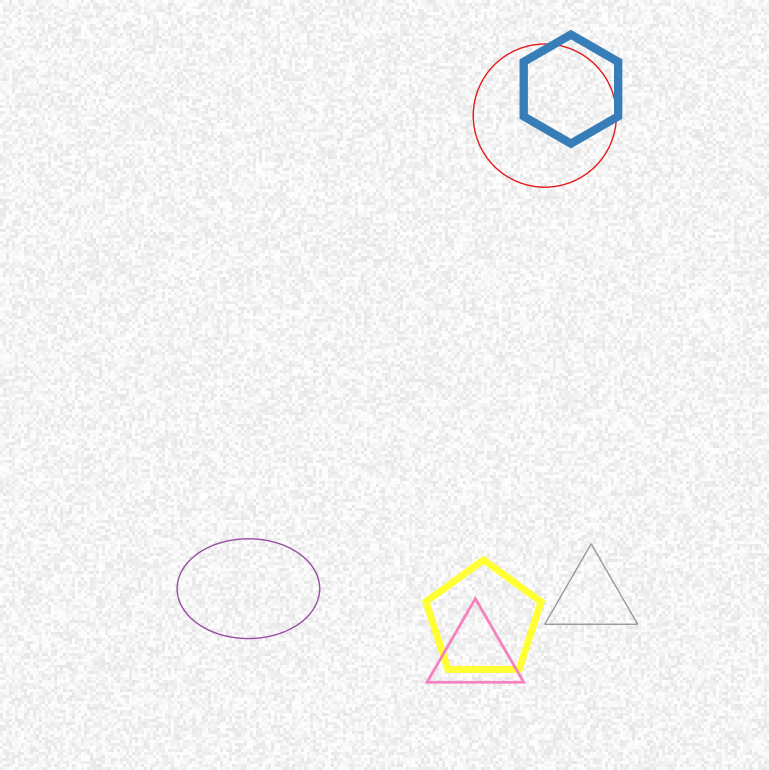[{"shape": "circle", "thickness": 0.5, "radius": 0.46, "center": [0.708, 0.85]}, {"shape": "hexagon", "thickness": 3, "radius": 0.35, "center": [0.741, 0.884]}, {"shape": "oval", "thickness": 0.5, "radius": 0.46, "center": [0.323, 0.235]}, {"shape": "pentagon", "thickness": 2.5, "radius": 0.39, "center": [0.628, 0.194]}, {"shape": "triangle", "thickness": 1, "radius": 0.36, "center": [0.617, 0.15]}, {"shape": "triangle", "thickness": 0.5, "radius": 0.35, "center": [0.768, 0.224]}]